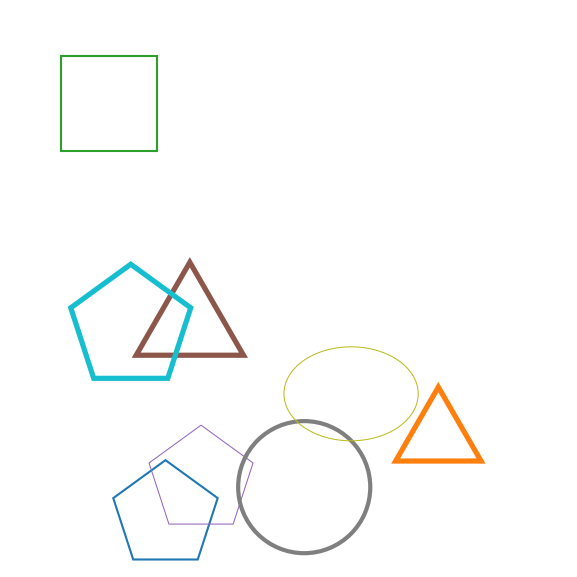[{"shape": "pentagon", "thickness": 1, "radius": 0.48, "center": [0.287, 0.107]}, {"shape": "triangle", "thickness": 2.5, "radius": 0.43, "center": [0.759, 0.244]}, {"shape": "square", "thickness": 1, "radius": 0.41, "center": [0.188, 0.82]}, {"shape": "pentagon", "thickness": 0.5, "radius": 0.47, "center": [0.348, 0.168]}, {"shape": "triangle", "thickness": 2.5, "radius": 0.54, "center": [0.329, 0.438]}, {"shape": "circle", "thickness": 2, "radius": 0.57, "center": [0.527, 0.156]}, {"shape": "oval", "thickness": 0.5, "radius": 0.58, "center": [0.608, 0.317]}, {"shape": "pentagon", "thickness": 2.5, "radius": 0.55, "center": [0.226, 0.432]}]